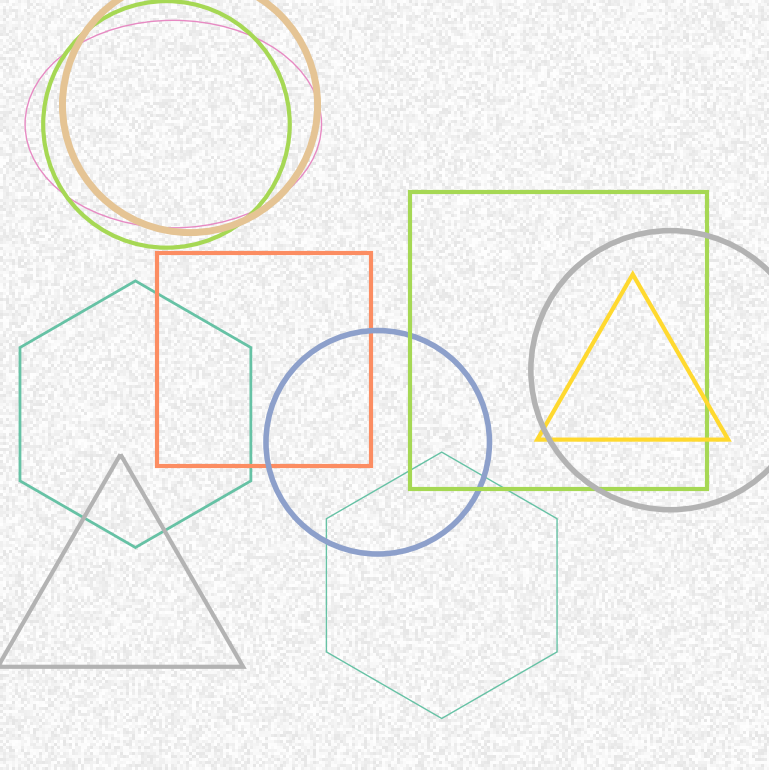[{"shape": "hexagon", "thickness": 0.5, "radius": 0.86, "center": [0.574, 0.24]}, {"shape": "hexagon", "thickness": 1, "radius": 0.87, "center": [0.176, 0.462]}, {"shape": "square", "thickness": 1.5, "radius": 0.69, "center": [0.343, 0.533]}, {"shape": "circle", "thickness": 2, "radius": 0.73, "center": [0.491, 0.426]}, {"shape": "oval", "thickness": 0.5, "radius": 0.96, "center": [0.225, 0.839]}, {"shape": "circle", "thickness": 1.5, "radius": 0.8, "center": [0.216, 0.838]}, {"shape": "square", "thickness": 1.5, "radius": 0.96, "center": [0.725, 0.558]}, {"shape": "triangle", "thickness": 1.5, "radius": 0.72, "center": [0.822, 0.501]}, {"shape": "circle", "thickness": 2.5, "radius": 0.83, "center": [0.247, 0.864]}, {"shape": "triangle", "thickness": 1.5, "radius": 0.92, "center": [0.156, 0.226]}, {"shape": "circle", "thickness": 2, "radius": 0.91, "center": [0.871, 0.519]}]